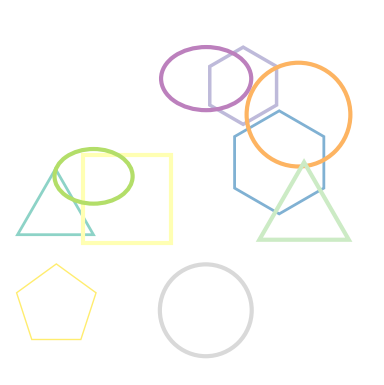[{"shape": "triangle", "thickness": 2, "radius": 0.57, "center": [0.144, 0.447]}, {"shape": "square", "thickness": 3, "radius": 0.57, "center": [0.329, 0.483]}, {"shape": "hexagon", "thickness": 2.5, "radius": 0.5, "center": [0.632, 0.777]}, {"shape": "hexagon", "thickness": 2, "radius": 0.67, "center": [0.725, 0.578]}, {"shape": "circle", "thickness": 3, "radius": 0.67, "center": [0.775, 0.702]}, {"shape": "oval", "thickness": 3, "radius": 0.51, "center": [0.243, 0.542]}, {"shape": "circle", "thickness": 3, "radius": 0.6, "center": [0.535, 0.194]}, {"shape": "oval", "thickness": 3, "radius": 0.59, "center": [0.535, 0.796]}, {"shape": "triangle", "thickness": 3, "radius": 0.67, "center": [0.79, 0.444]}, {"shape": "pentagon", "thickness": 1, "radius": 0.54, "center": [0.146, 0.206]}]